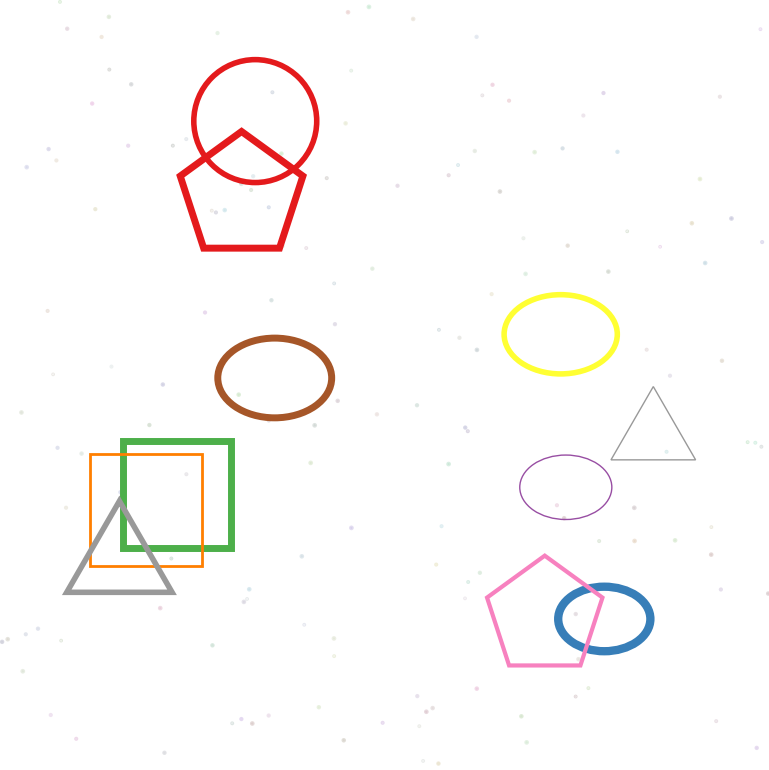[{"shape": "circle", "thickness": 2, "radius": 0.4, "center": [0.332, 0.843]}, {"shape": "pentagon", "thickness": 2.5, "radius": 0.42, "center": [0.314, 0.745]}, {"shape": "oval", "thickness": 3, "radius": 0.3, "center": [0.785, 0.196]}, {"shape": "square", "thickness": 2.5, "radius": 0.35, "center": [0.23, 0.358]}, {"shape": "oval", "thickness": 0.5, "radius": 0.3, "center": [0.735, 0.367]}, {"shape": "square", "thickness": 1, "radius": 0.37, "center": [0.19, 0.338]}, {"shape": "oval", "thickness": 2, "radius": 0.37, "center": [0.728, 0.566]}, {"shape": "oval", "thickness": 2.5, "radius": 0.37, "center": [0.357, 0.509]}, {"shape": "pentagon", "thickness": 1.5, "radius": 0.39, "center": [0.707, 0.2]}, {"shape": "triangle", "thickness": 2, "radius": 0.39, "center": [0.155, 0.27]}, {"shape": "triangle", "thickness": 0.5, "radius": 0.32, "center": [0.848, 0.435]}]